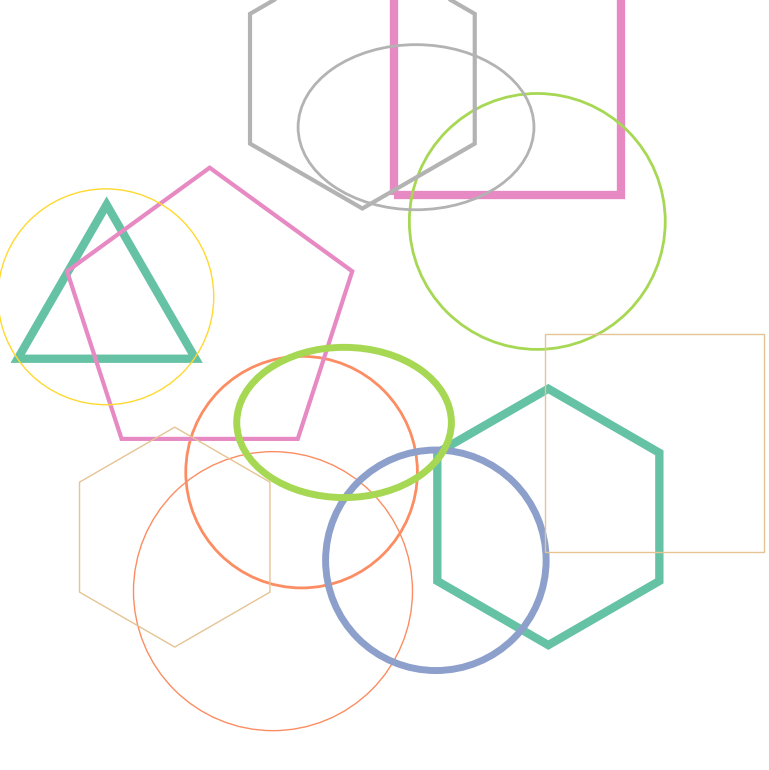[{"shape": "hexagon", "thickness": 3, "radius": 0.83, "center": [0.712, 0.329]}, {"shape": "triangle", "thickness": 3, "radius": 0.67, "center": [0.138, 0.601]}, {"shape": "circle", "thickness": 0.5, "radius": 0.91, "center": [0.355, 0.232]}, {"shape": "circle", "thickness": 1, "radius": 0.75, "center": [0.392, 0.387]}, {"shape": "circle", "thickness": 2.5, "radius": 0.72, "center": [0.566, 0.272]}, {"shape": "square", "thickness": 3, "radius": 0.74, "center": [0.659, 0.895]}, {"shape": "pentagon", "thickness": 1.5, "radius": 0.97, "center": [0.272, 0.588]}, {"shape": "circle", "thickness": 1, "radius": 0.83, "center": [0.698, 0.712]}, {"shape": "oval", "thickness": 2.5, "radius": 0.7, "center": [0.447, 0.451]}, {"shape": "circle", "thickness": 0.5, "radius": 0.7, "center": [0.137, 0.615]}, {"shape": "hexagon", "thickness": 0.5, "radius": 0.71, "center": [0.227, 0.302]}, {"shape": "square", "thickness": 0.5, "radius": 0.71, "center": [0.85, 0.424]}, {"shape": "oval", "thickness": 1, "radius": 0.77, "center": [0.54, 0.835]}, {"shape": "hexagon", "thickness": 1.5, "radius": 0.84, "center": [0.471, 0.898]}]